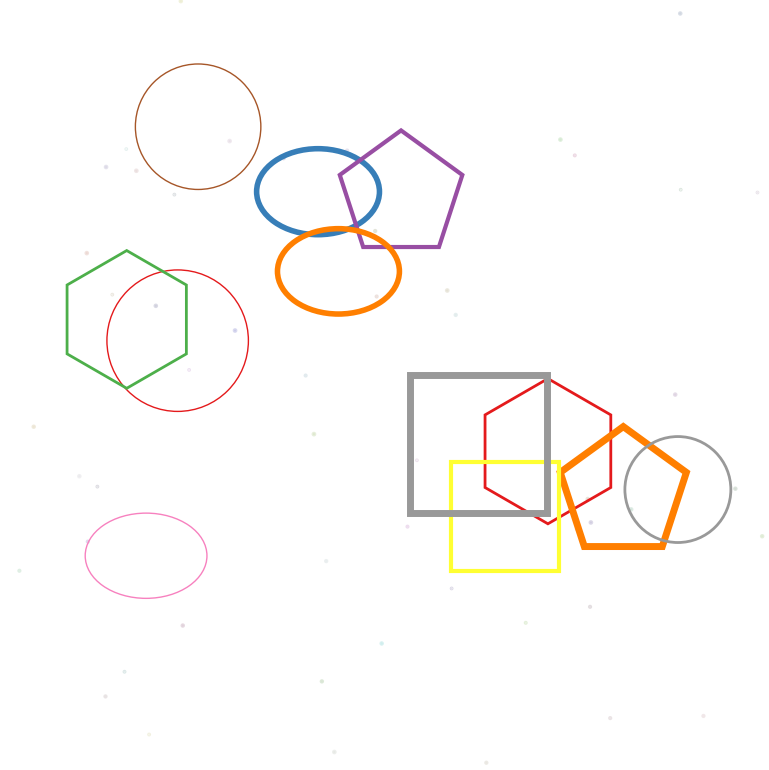[{"shape": "circle", "thickness": 0.5, "radius": 0.46, "center": [0.231, 0.558]}, {"shape": "hexagon", "thickness": 1, "radius": 0.47, "center": [0.712, 0.414]}, {"shape": "oval", "thickness": 2, "radius": 0.4, "center": [0.413, 0.751]}, {"shape": "hexagon", "thickness": 1, "radius": 0.45, "center": [0.165, 0.585]}, {"shape": "pentagon", "thickness": 1.5, "radius": 0.42, "center": [0.521, 0.747]}, {"shape": "oval", "thickness": 2, "radius": 0.4, "center": [0.44, 0.648]}, {"shape": "pentagon", "thickness": 2.5, "radius": 0.43, "center": [0.809, 0.36]}, {"shape": "square", "thickness": 1.5, "radius": 0.35, "center": [0.656, 0.329]}, {"shape": "circle", "thickness": 0.5, "radius": 0.41, "center": [0.257, 0.835]}, {"shape": "oval", "thickness": 0.5, "radius": 0.4, "center": [0.19, 0.278]}, {"shape": "circle", "thickness": 1, "radius": 0.34, "center": [0.88, 0.364]}, {"shape": "square", "thickness": 2.5, "radius": 0.45, "center": [0.621, 0.423]}]